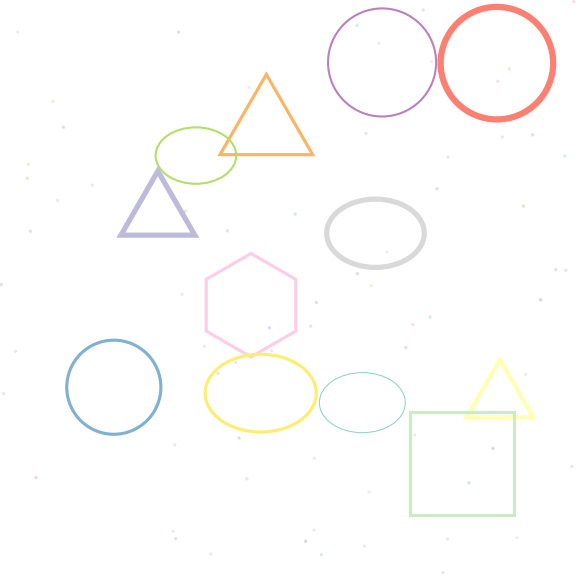[{"shape": "oval", "thickness": 0.5, "radius": 0.37, "center": [0.627, 0.302]}, {"shape": "triangle", "thickness": 2, "radius": 0.33, "center": [0.866, 0.31]}, {"shape": "triangle", "thickness": 2.5, "radius": 0.37, "center": [0.273, 0.629]}, {"shape": "circle", "thickness": 3, "radius": 0.49, "center": [0.86, 0.89]}, {"shape": "circle", "thickness": 1.5, "radius": 0.41, "center": [0.197, 0.329]}, {"shape": "triangle", "thickness": 1.5, "radius": 0.46, "center": [0.461, 0.778]}, {"shape": "oval", "thickness": 1, "radius": 0.35, "center": [0.339, 0.73]}, {"shape": "hexagon", "thickness": 1.5, "radius": 0.45, "center": [0.435, 0.471]}, {"shape": "oval", "thickness": 2.5, "radius": 0.42, "center": [0.65, 0.595]}, {"shape": "circle", "thickness": 1, "radius": 0.47, "center": [0.662, 0.891]}, {"shape": "square", "thickness": 1.5, "radius": 0.45, "center": [0.8, 0.197]}, {"shape": "oval", "thickness": 1.5, "radius": 0.48, "center": [0.451, 0.318]}]